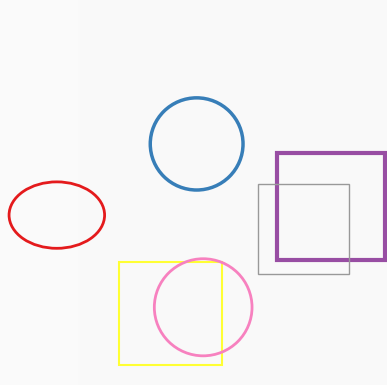[{"shape": "oval", "thickness": 2, "radius": 0.62, "center": [0.147, 0.441]}, {"shape": "circle", "thickness": 2.5, "radius": 0.6, "center": [0.507, 0.626]}, {"shape": "square", "thickness": 3, "radius": 0.7, "center": [0.854, 0.463]}, {"shape": "square", "thickness": 1.5, "radius": 0.67, "center": [0.44, 0.184]}, {"shape": "circle", "thickness": 2, "radius": 0.63, "center": [0.524, 0.202]}, {"shape": "square", "thickness": 1, "radius": 0.59, "center": [0.784, 0.405]}]